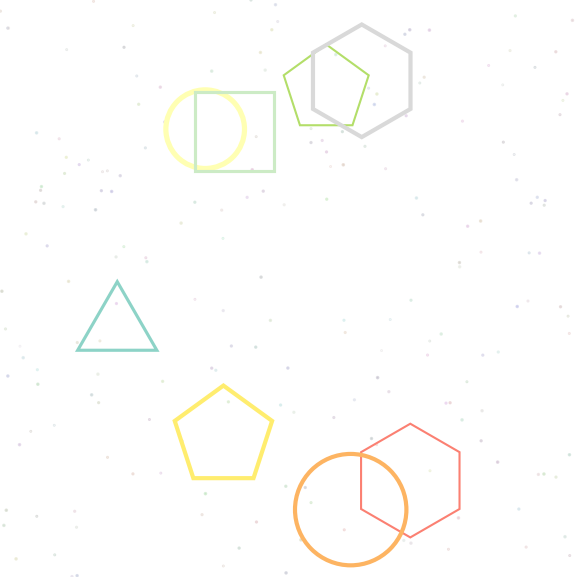[{"shape": "triangle", "thickness": 1.5, "radius": 0.4, "center": [0.203, 0.432]}, {"shape": "circle", "thickness": 2.5, "radius": 0.34, "center": [0.355, 0.775]}, {"shape": "hexagon", "thickness": 1, "radius": 0.49, "center": [0.71, 0.167]}, {"shape": "circle", "thickness": 2, "radius": 0.48, "center": [0.607, 0.117]}, {"shape": "pentagon", "thickness": 1, "radius": 0.39, "center": [0.565, 0.845]}, {"shape": "hexagon", "thickness": 2, "radius": 0.49, "center": [0.626, 0.859]}, {"shape": "square", "thickness": 1.5, "radius": 0.34, "center": [0.406, 0.771]}, {"shape": "pentagon", "thickness": 2, "radius": 0.44, "center": [0.387, 0.243]}]